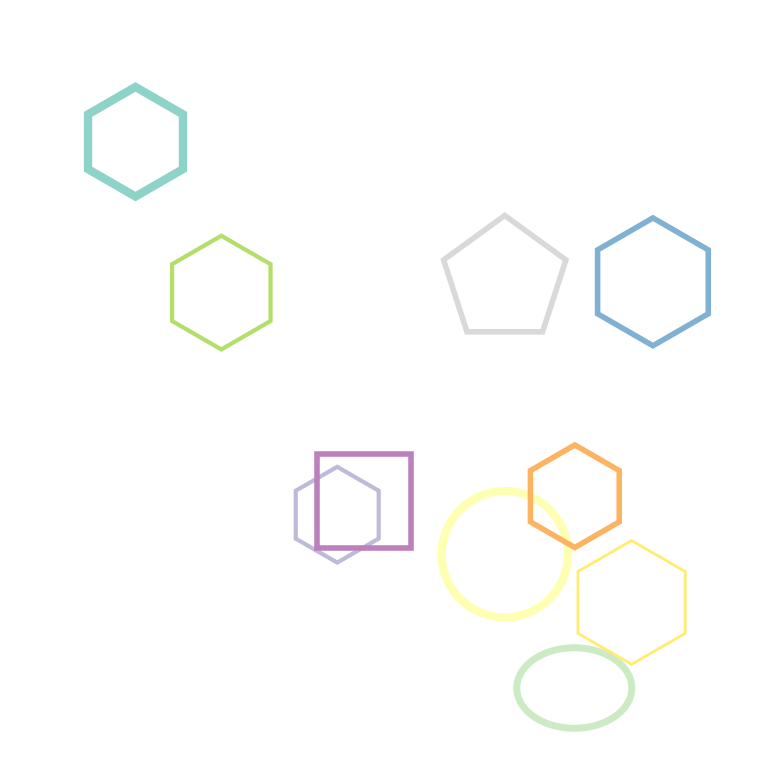[{"shape": "hexagon", "thickness": 3, "radius": 0.36, "center": [0.176, 0.816]}, {"shape": "circle", "thickness": 3, "radius": 0.41, "center": [0.656, 0.28]}, {"shape": "hexagon", "thickness": 1.5, "radius": 0.31, "center": [0.438, 0.332]}, {"shape": "hexagon", "thickness": 2, "radius": 0.41, "center": [0.848, 0.634]}, {"shape": "hexagon", "thickness": 2, "radius": 0.33, "center": [0.747, 0.356]}, {"shape": "hexagon", "thickness": 1.5, "radius": 0.37, "center": [0.287, 0.62]}, {"shape": "pentagon", "thickness": 2, "radius": 0.42, "center": [0.656, 0.637]}, {"shape": "square", "thickness": 2, "radius": 0.3, "center": [0.472, 0.349]}, {"shape": "oval", "thickness": 2.5, "radius": 0.37, "center": [0.746, 0.106]}, {"shape": "hexagon", "thickness": 1, "radius": 0.4, "center": [0.82, 0.218]}]